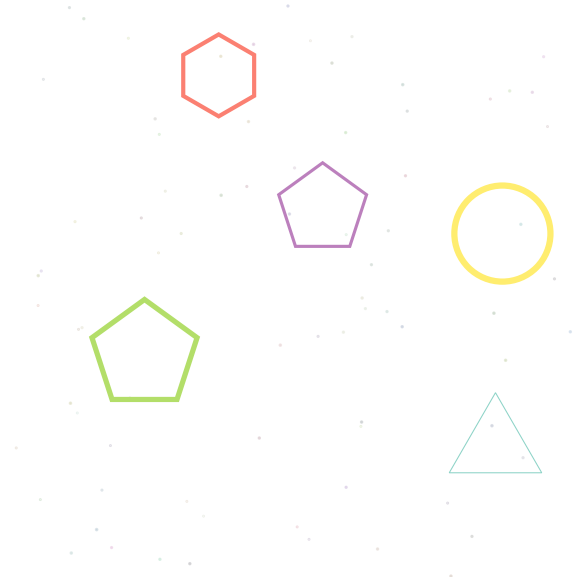[{"shape": "triangle", "thickness": 0.5, "radius": 0.46, "center": [0.858, 0.227]}, {"shape": "hexagon", "thickness": 2, "radius": 0.35, "center": [0.379, 0.869]}, {"shape": "pentagon", "thickness": 2.5, "radius": 0.48, "center": [0.25, 0.385]}, {"shape": "pentagon", "thickness": 1.5, "radius": 0.4, "center": [0.559, 0.637]}, {"shape": "circle", "thickness": 3, "radius": 0.42, "center": [0.87, 0.595]}]